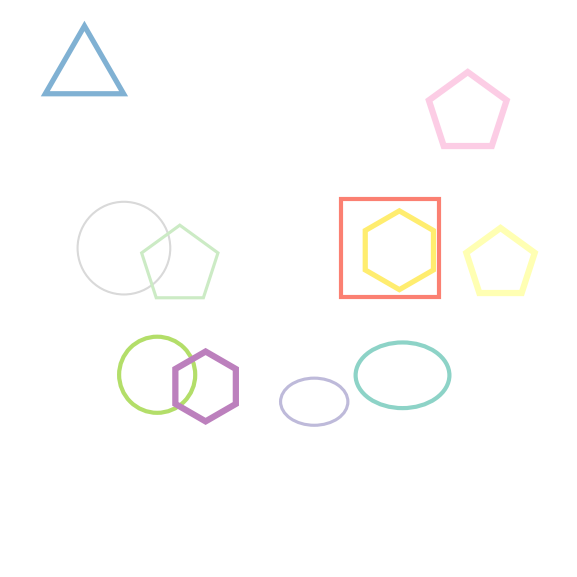[{"shape": "oval", "thickness": 2, "radius": 0.41, "center": [0.697, 0.349]}, {"shape": "pentagon", "thickness": 3, "radius": 0.31, "center": [0.867, 0.542]}, {"shape": "oval", "thickness": 1.5, "radius": 0.29, "center": [0.544, 0.304]}, {"shape": "square", "thickness": 2, "radius": 0.43, "center": [0.676, 0.57]}, {"shape": "triangle", "thickness": 2.5, "radius": 0.39, "center": [0.146, 0.876]}, {"shape": "circle", "thickness": 2, "radius": 0.33, "center": [0.272, 0.35]}, {"shape": "pentagon", "thickness": 3, "radius": 0.35, "center": [0.81, 0.804]}, {"shape": "circle", "thickness": 1, "radius": 0.4, "center": [0.215, 0.569]}, {"shape": "hexagon", "thickness": 3, "radius": 0.3, "center": [0.356, 0.33]}, {"shape": "pentagon", "thickness": 1.5, "radius": 0.35, "center": [0.311, 0.54]}, {"shape": "hexagon", "thickness": 2.5, "radius": 0.34, "center": [0.692, 0.566]}]